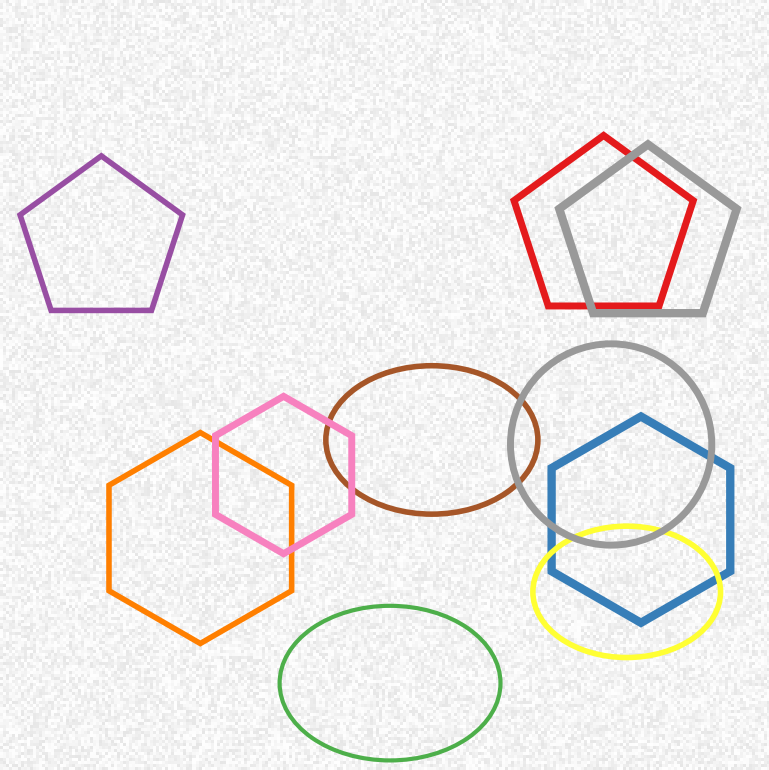[{"shape": "pentagon", "thickness": 2.5, "radius": 0.61, "center": [0.784, 0.702]}, {"shape": "hexagon", "thickness": 3, "radius": 0.67, "center": [0.832, 0.325]}, {"shape": "oval", "thickness": 1.5, "radius": 0.72, "center": [0.507, 0.113]}, {"shape": "pentagon", "thickness": 2, "radius": 0.55, "center": [0.132, 0.687]}, {"shape": "hexagon", "thickness": 2, "radius": 0.68, "center": [0.26, 0.301]}, {"shape": "oval", "thickness": 2, "radius": 0.61, "center": [0.814, 0.231]}, {"shape": "oval", "thickness": 2, "radius": 0.69, "center": [0.561, 0.429]}, {"shape": "hexagon", "thickness": 2.5, "radius": 0.51, "center": [0.368, 0.383]}, {"shape": "circle", "thickness": 2.5, "radius": 0.65, "center": [0.794, 0.423]}, {"shape": "pentagon", "thickness": 3, "radius": 0.61, "center": [0.842, 0.691]}]